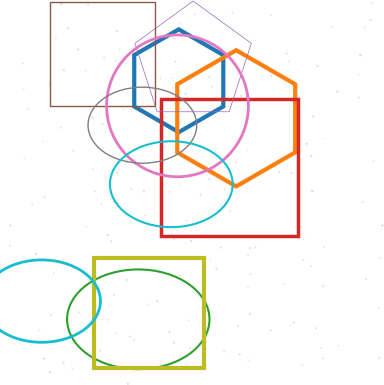[{"shape": "hexagon", "thickness": 3, "radius": 0.67, "center": [0.464, 0.79]}, {"shape": "hexagon", "thickness": 3, "radius": 0.88, "center": [0.614, 0.693]}, {"shape": "oval", "thickness": 1.5, "radius": 0.92, "center": [0.359, 0.171]}, {"shape": "square", "thickness": 2.5, "radius": 0.89, "center": [0.597, 0.564]}, {"shape": "pentagon", "thickness": 0.5, "radius": 0.79, "center": [0.502, 0.838]}, {"shape": "square", "thickness": 1, "radius": 0.68, "center": [0.266, 0.86]}, {"shape": "circle", "thickness": 2, "radius": 0.92, "center": [0.461, 0.725]}, {"shape": "oval", "thickness": 1, "radius": 0.71, "center": [0.37, 0.675]}, {"shape": "square", "thickness": 3, "radius": 0.72, "center": [0.387, 0.187]}, {"shape": "oval", "thickness": 1.5, "radius": 0.8, "center": [0.445, 0.522]}, {"shape": "oval", "thickness": 2, "radius": 0.76, "center": [0.108, 0.218]}]